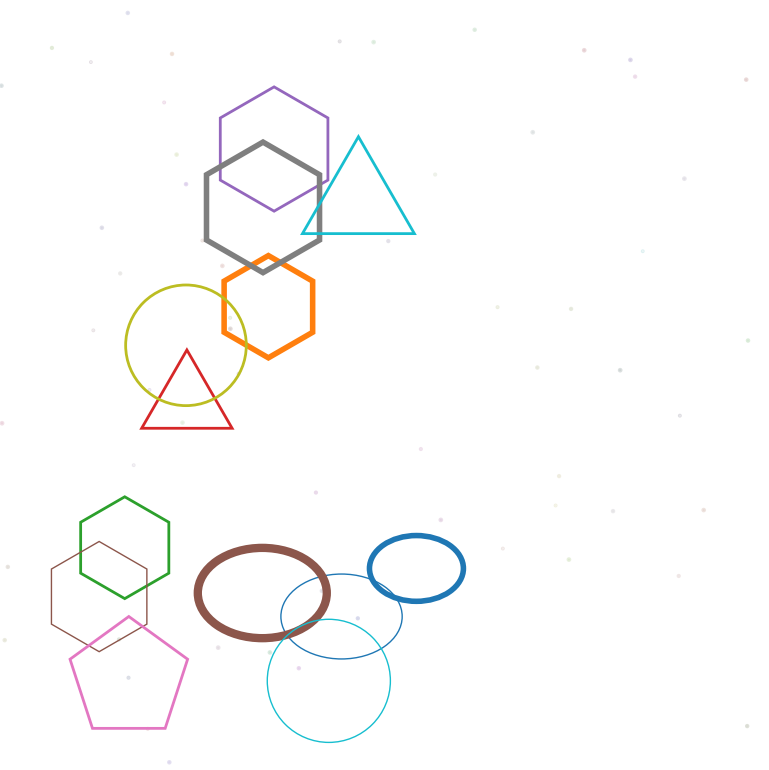[{"shape": "oval", "thickness": 0.5, "radius": 0.39, "center": [0.444, 0.199]}, {"shape": "oval", "thickness": 2, "radius": 0.31, "center": [0.541, 0.262]}, {"shape": "hexagon", "thickness": 2, "radius": 0.33, "center": [0.349, 0.602]}, {"shape": "hexagon", "thickness": 1, "radius": 0.33, "center": [0.162, 0.289]}, {"shape": "triangle", "thickness": 1, "radius": 0.34, "center": [0.243, 0.478]}, {"shape": "hexagon", "thickness": 1, "radius": 0.4, "center": [0.356, 0.806]}, {"shape": "oval", "thickness": 3, "radius": 0.42, "center": [0.341, 0.23]}, {"shape": "hexagon", "thickness": 0.5, "radius": 0.36, "center": [0.129, 0.225]}, {"shape": "pentagon", "thickness": 1, "radius": 0.4, "center": [0.167, 0.119]}, {"shape": "hexagon", "thickness": 2, "radius": 0.42, "center": [0.342, 0.731]}, {"shape": "circle", "thickness": 1, "radius": 0.39, "center": [0.242, 0.552]}, {"shape": "triangle", "thickness": 1, "radius": 0.42, "center": [0.465, 0.739]}, {"shape": "circle", "thickness": 0.5, "radius": 0.4, "center": [0.427, 0.116]}]